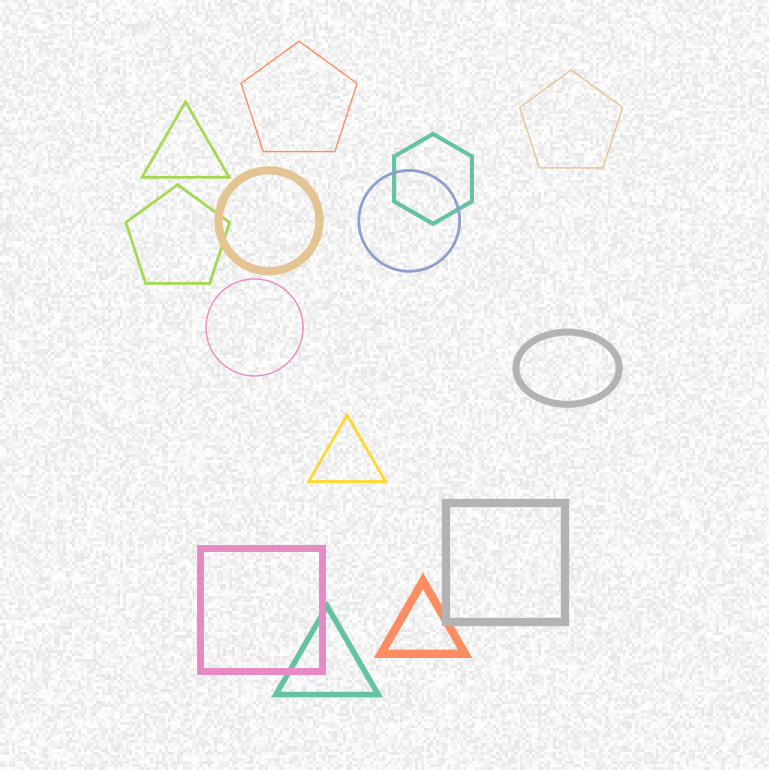[{"shape": "hexagon", "thickness": 1.5, "radius": 0.29, "center": [0.562, 0.768]}, {"shape": "triangle", "thickness": 2, "radius": 0.38, "center": [0.425, 0.136]}, {"shape": "pentagon", "thickness": 0.5, "radius": 0.4, "center": [0.388, 0.867]}, {"shape": "triangle", "thickness": 3, "radius": 0.32, "center": [0.549, 0.182]}, {"shape": "circle", "thickness": 1, "radius": 0.33, "center": [0.531, 0.713]}, {"shape": "square", "thickness": 2.5, "radius": 0.4, "center": [0.339, 0.208]}, {"shape": "circle", "thickness": 0.5, "radius": 0.31, "center": [0.331, 0.575]}, {"shape": "triangle", "thickness": 1, "radius": 0.33, "center": [0.241, 0.802]}, {"shape": "pentagon", "thickness": 1, "radius": 0.35, "center": [0.231, 0.689]}, {"shape": "triangle", "thickness": 1, "radius": 0.29, "center": [0.451, 0.403]}, {"shape": "pentagon", "thickness": 0.5, "radius": 0.35, "center": [0.742, 0.839]}, {"shape": "circle", "thickness": 3, "radius": 0.33, "center": [0.349, 0.713]}, {"shape": "square", "thickness": 3, "radius": 0.39, "center": [0.657, 0.27]}, {"shape": "oval", "thickness": 2.5, "radius": 0.34, "center": [0.737, 0.522]}]